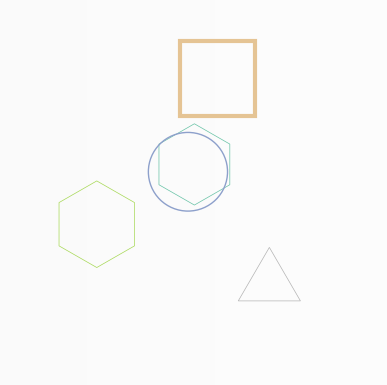[{"shape": "hexagon", "thickness": 0.5, "radius": 0.53, "center": [0.502, 0.573]}, {"shape": "circle", "thickness": 1, "radius": 0.51, "center": [0.485, 0.554]}, {"shape": "hexagon", "thickness": 0.5, "radius": 0.56, "center": [0.25, 0.418]}, {"shape": "square", "thickness": 3, "radius": 0.49, "center": [0.562, 0.796]}, {"shape": "triangle", "thickness": 0.5, "radius": 0.46, "center": [0.695, 0.265]}]